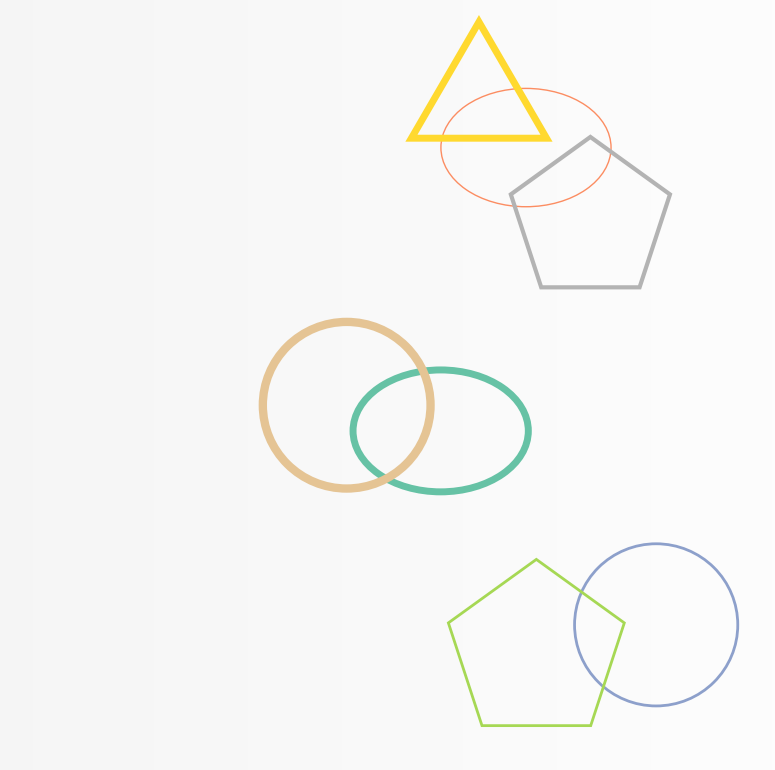[{"shape": "oval", "thickness": 2.5, "radius": 0.57, "center": [0.569, 0.44]}, {"shape": "oval", "thickness": 0.5, "radius": 0.55, "center": [0.679, 0.808]}, {"shape": "circle", "thickness": 1, "radius": 0.53, "center": [0.847, 0.188]}, {"shape": "pentagon", "thickness": 1, "radius": 0.6, "center": [0.692, 0.154]}, {"shape": "triangle", "thickness": 2.5, "radius": 0.5, "center": [0.618, 0.871]}, {"shape": "circle", "thickness": 3, "radius": 0.54, "center": [0.447, 0.474]}, {"shape": "pentagon", "thickness": 1.5, "radius": 0.54, "center": [0.762, 0.714]}]